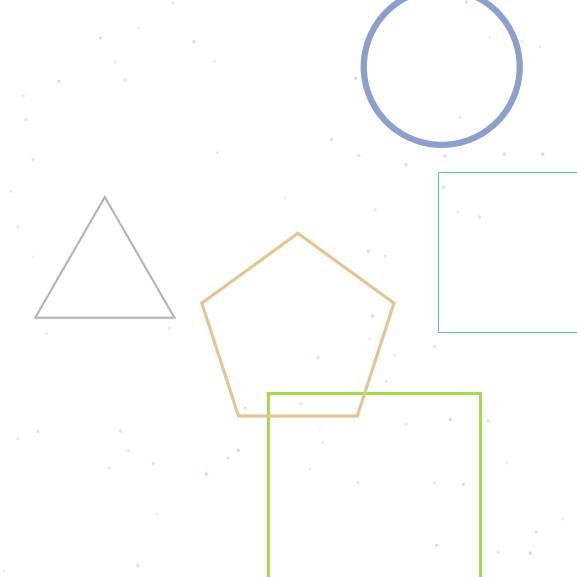[{"shape": "square", "thickness": 0.5, "radius": 0.7, "center": [0.897, 0.563]}, {"shape": "circle", "thickness": 3, "radius": 0.68, "center": [0.765, 0.883]}, {"shape": "square", "thickness": 1.5, "radius": 0.92, "center": [0.648, 0.135]}, {"shape": "pentagon", "thickness": 1.5, "radius": 0.87, "center": [0.516, 0.42]}, {"shape": "triangle", "thickness": 1, "radius": 0.7, "center": [0.182, 0.519]}]